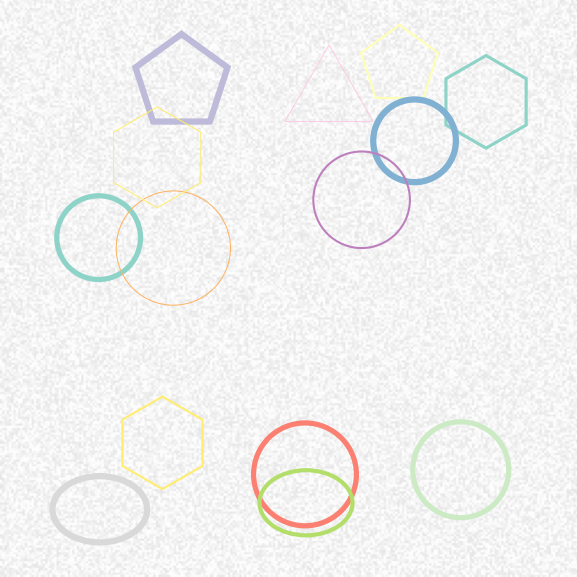[{"shape": "hexagon", "thickness": 1.5, "radius": 0.4, "center": [0.842, 0.823]}, {"shape": "circle", "thickness": 2.5, "radius": 0.36, "center": [0.171, 0.588]}, {"shape": "pentagon", "thickness": 1, "radius": 0.35, "center": [0.692, 0.886]}, {"shape": "pentagon", "thickness": 3, "radius": 0.42, "center": [0.314, 0.856]}, {"shape": "circle", "thickness": 2.5, "radius": 0.45, "center": [0.528, 0.178]}, {"shape": "circle", "thickness": 3, "radius": 0.36, "center": [0.718, 0.755]}, {"shape": "circle", "thickness": 0.5, "radius": 0.49, "center": [0.3, 0.57]}, {"shape": "oval", "thickness": 2, "radius": 0.4, "center": [0.53, 0.129]}, {"shape": "triangle", "thickness": 0.5, "radius": 0.44, "center": [0.57, 0.833]}, {"shape": "oval", "thickness": 3, "radius": 0.41, "center": [0.173, 0.117]}, {"shape": "circle", "thickness": 1, "radius": 0.42, "center": [0.626, 0.653]}, {"shape": "circle", "thickness": 2.5, "radius": 0.42, "center": [0.798, 0.186]}, {"shape": "hexagon", "thickness": 0.5, "radius": 0.44, "center": [0.272, 0.727]}, {"shape": "hexagon", "thickness": 1, "radius": 0.4, "center": [0.281, 0.232]}]